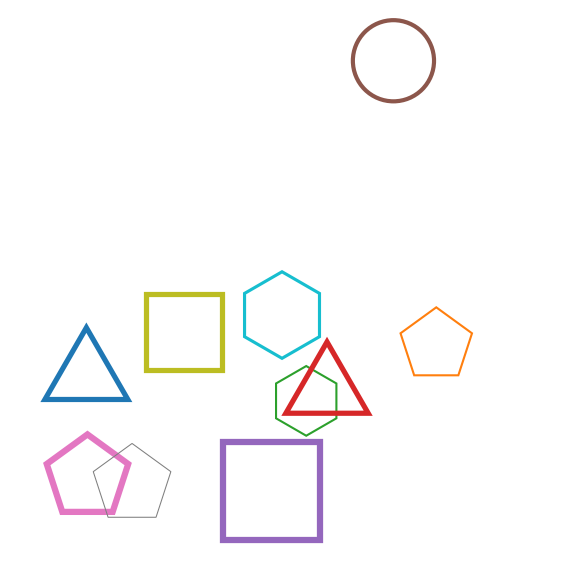[{"shape": "triangle", "thickness": 2.5, "radius": 0.41, "center": [0.15, 0.349]}, {"shape": "pentagon", "thickness": 1, "radius": 0.33, "center": [0.755, 0.402]}, {"shape": "hexagon", "thickness": 1, "radius": 0.3, "center": [0.53, 0.305]}, {"shape": "triangle", "thickness": 2.5, "radius": 0.41, "center": [0.566, 0.325]}, {"shape": "square", "thickness": 3, "radius": 0.42, "center": [0.47, 0.149]}, {"shape": "circle", "thickness": 2, "radius": 0.35, "center": [0.681, 0.894]}, {"shape": "pentagon", "thickness": 3, "radius": 0.37, "center": [0.151, 0.173]}, {"shape": "pentagon", "thickness": 0.5, "radius": 0.35, "center": [0.229, 0.161]}, {"shape": "square", "thickness": 2.5, "radius": 0.33, "center": [0.318, 0.424]}, {"shape": "hexagon", "thickness": 1.5, "radius": 0.37, "center": [0.488, 0.454]}]